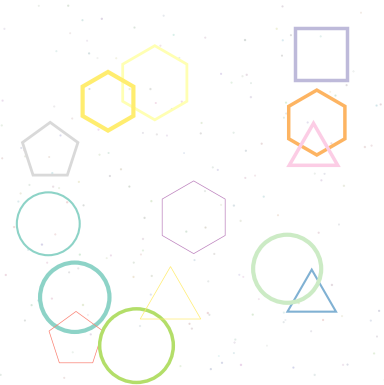[{"shape": "circle", "thickness": 3, "radius": 0.45, "center": [0.194, 0.228]}, {"shape": "circle", "thickness": 1.5, "radius": 0.41, "center": [0.125, 0.419]}, {"shape": "hexagon", "thickness": 2, "radius": 0.48, "center": [0.402, 0.785]}, {"shape": "square", "thickness": 2.5, "radius": 0.34, "center": [0.833, 0.861]}, {"shape": "pentagon", "thickness": 0.5, "radius": 0.37, "center": [0.197, 0.117]}, {"shape": "triangle", "thickness": 1.5, "radius": 0.36, "center": [0.81, 0.227]}, {"shape": "hexagon", "thickness": 2.5, "radius": 0.42, "center": [0.823, 0.682]}, {"shape": "circle", "thickness": 2.5, "radius": 0.48, "center": [0.355, 0.102]}, {"shape": "triangle", "thickness": 2.5, "radius": 0.36, "center": [0.814, 0.607]}, {"shape": "pentagon", "thickness": 2, "radius": 0.38, "center": [0.13, 0.606]}, {"shape": "hexagon", "thickness": 0.5, "radius": 0.47, "center": [0.503, 0.436]}, {"shape": "circle", "thickness": 3, "radius": 0.44, "center": [0.746, 0.302]}, {"shape": "triangle", "thickness": 0.5, "radius": 0.45, "center": [0.443, 0.217]}, {"shape": "hexagon", "thickness": 3, "radius": 0.38, "center": [0.281, 0.737]}]